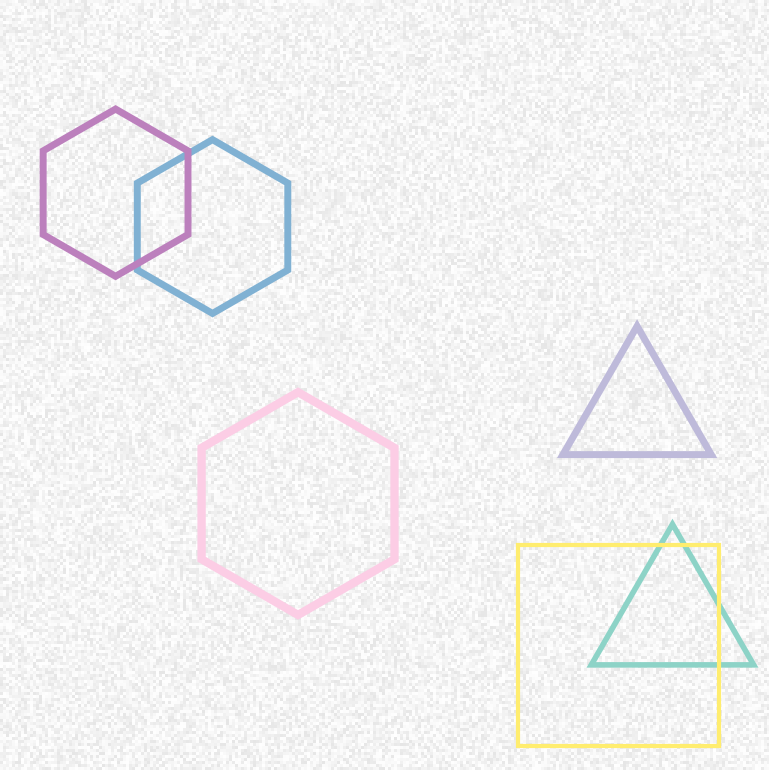[{"shape": "triangle", "thickness": 2, "radius": 0.61, "center": [0.873, 0.197]}, {"shape": "triangle", "thickness": 2.5, "radius": 0.56, "center": [0.827, 0.465]}, {"shape": "hexagon", "thickness": 2.5, "radius": 0.56, "center": [0.276, 0.706]}, {"shape": "hexagon", "thickness": 3, "radius": 0.72, "center": [0.387, 0.346]}, {"shape": "hexagon", "thickness": 2.5, "radius": 0.54, "center": [0.15, 0.75]}, {"shape": "square", "thickness": 1.5, "radius": 0.65, "center": [0.803, 0.162]}]